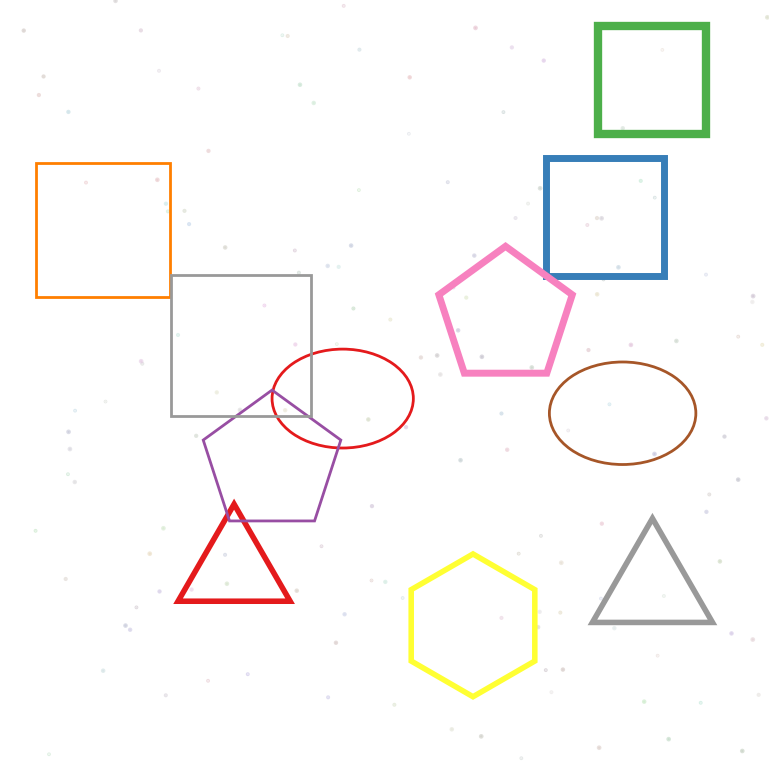[{"shape": "oval", "thickness": 1, "radius": 0.46, "center": [0.445, 0.482]}, {"shape": "triangle", "thickness": 2, "radius": 0.42, "center": [0.304, 0.261]}, {"shape": "square", "thickness": 2.5, "radius": 0.38, "center": [0.785, 0.718]}, {"shape": "square", "thickness": 3, "radius": 0.35, "center": [0.847, 0.896]}, {"shape": "pentagon", "thickness": 1, "radius": 0.47, "center": [0.353, 0.399]}, {"shape": "square", "thickness": 1, "radius": 0.44, "center": [0.134, 0.701]}, {"shape": "hexagon", "thickness": 2, "radius": 0.46, "center": [0.614, 0.188]}, {"shape": "oval", "thickness": 1, "radius": 0.48, "center": [0.809, 0.463]}, {"shape": "pentagon", "thickness": 2.5, "radius": 0.46, "center": [0.657, 0.589]}, {"shape": "square", "thickness": 1, "radius": 0.46, "center": [0.313, 0.551]}, {"shape": "triangle", "thickness": 2, "radius": 0.45, "center": [0.847, 0.237]}]